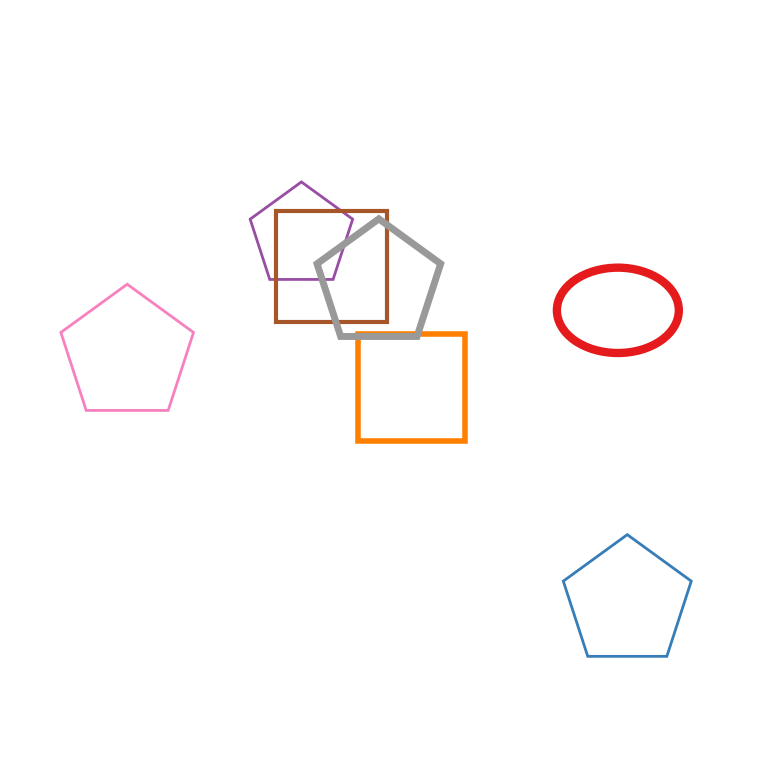[{"shape": "oval", "thickness": 3, "radius": 0.4, "center": [0.802, 0.597]}, {"shape": "pentagon", "thickness": 1, "radius": 0.44, "center": [0.815, 0.218]}, {"shape": "pentagon", "thickness": 1, "radius": 0.35, "center": [0.391, 0.694]}, {"shape": "square", "thickness": 2, "radius": 0.35, "center": [0.534, 0.497]}, {"shape": "square", "thickness": 1.5, "radius": 0.36, "center": [0.43, 0.654]}, {"shape": "pentagon", "thickness": 1, "radius": 0.45, "center": [0.165, 0.54]}, {"shape": "pentagon", "thickness": 2.5, "radius": 0.42, "center": [0.492, 0.631]}]